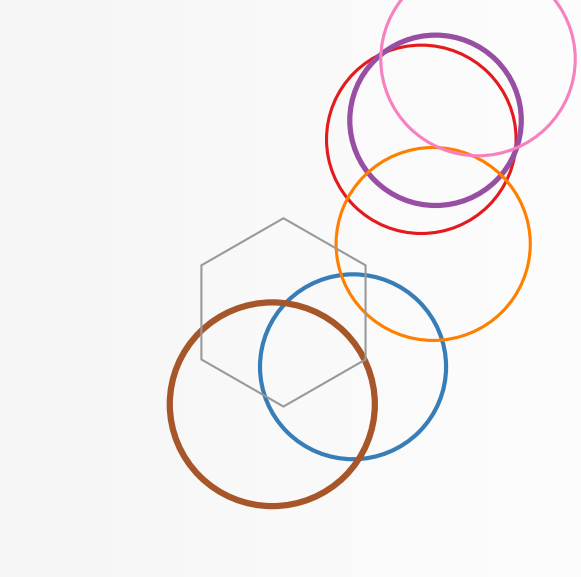[{"shape": "circle", "thickness": 1.5, "radius": 0.82, "center": [0.725, 0.758]}, {"shape": "circle", "thickness": 2, "radius": 0.8, "center": [0.607, 0.364]}, {"shape": "circle", "thickness": 2.5, "radius": 0.74, "center": [0.749, 0.791]}, {"shape": "circle", "thickness": 1.5, "radius": 0.84, "center": [0.745, 0.577]}, {"shape": "circle", "thickness": 3, "radius": 0.88, "center": [0.468, 0.299]}, {"shape": "circle", "thickness": 1.5, "radius": 0.84, "center": [0.822, 0.897]}, {"shape": "hexagon", "thickness": 1, "radius": 0.82, "center": [0.488, 0.458]}]